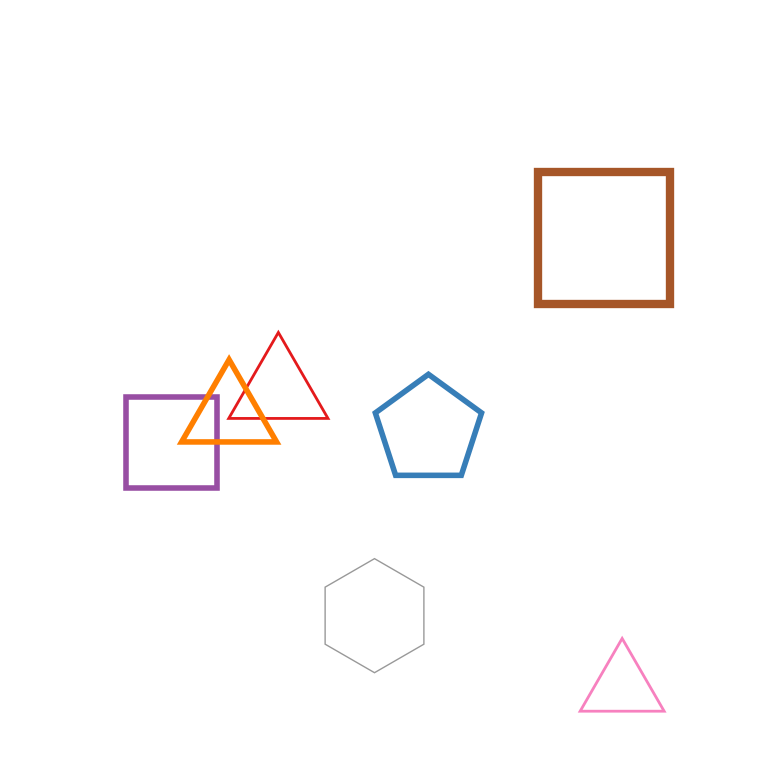[{"shape": "triangle", "thickness": 1, "radius": 0.37, "center": [0.362, 0.494]}, {"shape": "pentagon", "thickness": 2, "radius": 0.36, "center": [0.556, 0.441]}, {"shape": "square", "thickness": 2, "radius": 0.3, "center": [0.223, 0.426]}, {"shape": "triangle", "thickness": 2, "radius": 0.36, "center": [0.298, 0.462]}, {"shape": "square", "thickness": 3, "radius": 0.43, "center": [0.785, 0.691]}, {"shape": "triangle", "thickness": 1, "radius": 0.31, "center": [0.808, 0.108]}, {"shape": "hexagon", "thickness": 0.5, "radius": 0.37, "center": [0.486, 0.2]}]